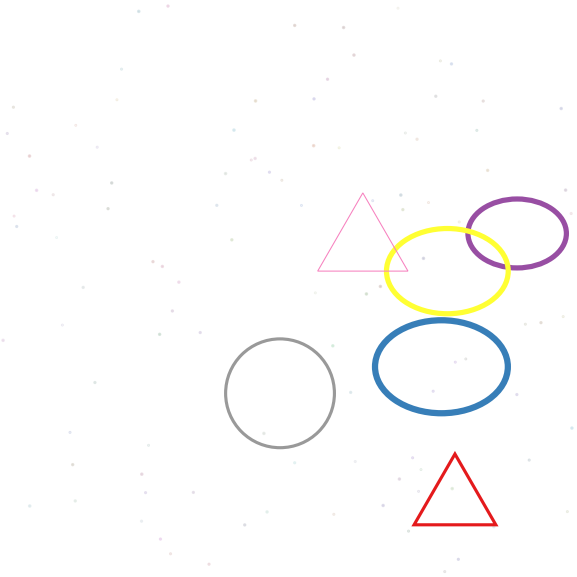[{"shape": "triangle", "thickness": 1.5, "radius": 0.41, "center": [0.788, 0.131]}, {"shape": "oval", "thickness": 3, "radius": 0.58, "center": [0.764, 0.364]}, {"shape": "oval", "thickness": 2.5, "radius": 0.43, "center": [0.896, 0.595]}, {"shape": "oval", "thickness": 2.5, "radius": 0.53, "center": [0.775, 0.53]}, {"shape": "triangle", "thickness": 0.5, "radius": 0.45, "center": [0.628, 0.575]}, {"shape": "circle", "thickness": 1.5, "radius": 0.47, "center": [0.485, 0.318]}]